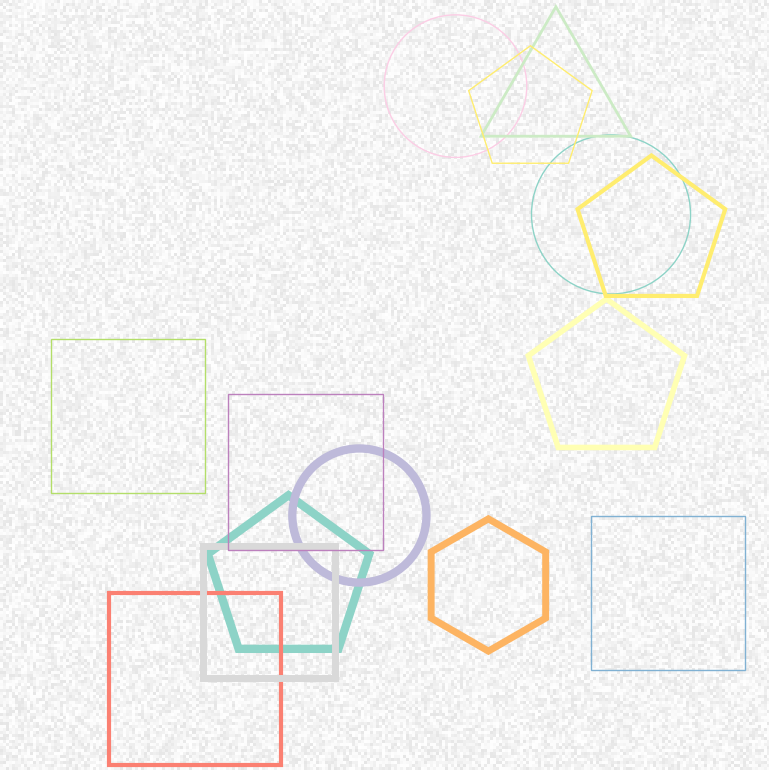[{"shape": "circle", "thickness": 0.5, "radius": 0.52, "center": [0.794, 0.722]}, {"shape": "pentagon", "thickness": 3, "radius": 0.55, "center": [0.375, 0.247]}, {"shape": "pentagon", "thickness": 2, "radius": 0.53, "center": [0.788, 0.505]}, {"shape": "circle", "thickness": 3, "radius": 0.44, "center": [0.467, 0.33]}, {"shape": "square", "thickness": 1.5, "radius": 0.56, "center": [0.254, 0.118]}, {"shape": "square", "thickness": 0.5, "radius": 0.5, "center": [0.868, 0.23]}, {"shape": "hexagon", "thickness": 2.5, "radius": 0.43, "center": [0.634, 0.24]}, {"shape": "square", "thickness": 0.5, "radius": 0.5, "center": [0.166, 0.46]}, {"shape": "circle", "thickness": 0.5, "radius": 0.46, "center": [0.592, 0.888]}, {"shape": "square", "thickness": 2.5, "radius": 0.43, "center": [0.35, 0.206]}, {"shape": "square", "thickness": 0.5, "radius": 0.51, "center": [0.397, 0.387]}, {"shape": "triangle", "thickness": 1, "radius": 0.56, "center": [0.722, 0.879]}, {"shape": "pentagon", "thickness": 0.5, "radius": 0.42, "center": [0.689, 0.856]}, {"shape": "pentagon", "thickness": 1.5, "radius": 0.5, "center": [0.846, 0.697]}]